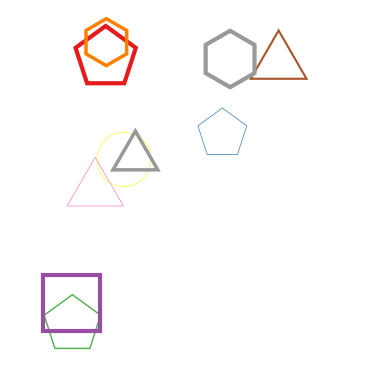[{"shape": "pentagon", "thickness": 3, "radius": 0.41, "center": [0.274, 0.85]}, {"shape": "pentagon", "thickness": 0.5, "radius": 0.33, "center": [0.578, 0.653]}, {"shape": "pentagon", "thickness": 1, "radius": 0.39, "center": [0.188, 0.157]}, {"shape": "square", "thickness": 3, "radius": 0.37, "center": [0.186, 0.212]}, {"shape": "hexagon", "thickness": 2.5, "radius": 0.3, "center": [0.276, 0.89]}, {"shape": "circle", "thickness": 0.5, "radius": 0.35, "center": [0.322, 0.586]}, {"shape": "triangle", "thickness": 1.5, "radius": 0.42, "center": [0.724, 0.837]}, {"shape": "triangle", "thickness": 0.5, "radius": 0.42, "center": [0.247, 0.507]}, {"shape": "hexagon", "thickness": 3, "radius": 0.37, "center": [0.598, 0.847]}, {"shape": "triangle", "thickness": 2.5, "radius": 0.34, "center": [0.352, 0.592]}]